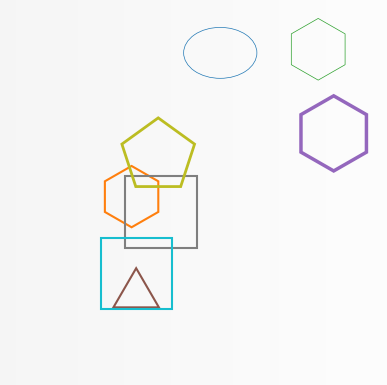[{"shape": "oval", "thickness": 0.5, "radius": 0.47, "center": [0.568, 0.863]}, {"shape": "hexagon", "thickness": 1.5, "radius": 0.4, "center": [0.34, 0.489]}, {"shape": "hexagon", "thickness": 0.5, "radius": 0.4, "center": [0.821, 0.872]}, {"shape": "hexagon", "thickness": 2.5, "radius": 0.49, "center": [0.861, 0.654]}, {"shape": "triangle", "thickness": 1.5, "radius": 0.34, "center": [0.351, 0.236]}, {"shape": "square", "thickness": 1.5, "radius": 0.46, "center": [0.416, 0.449]}, {"shape": "pentagon", "thickness": 2, "radius": 0.49, "center": [0.408, 0.595]}, {"shape": "square", "thickness": 1.5, "radius": 0.46, "center": [0.352, 0.29]}]